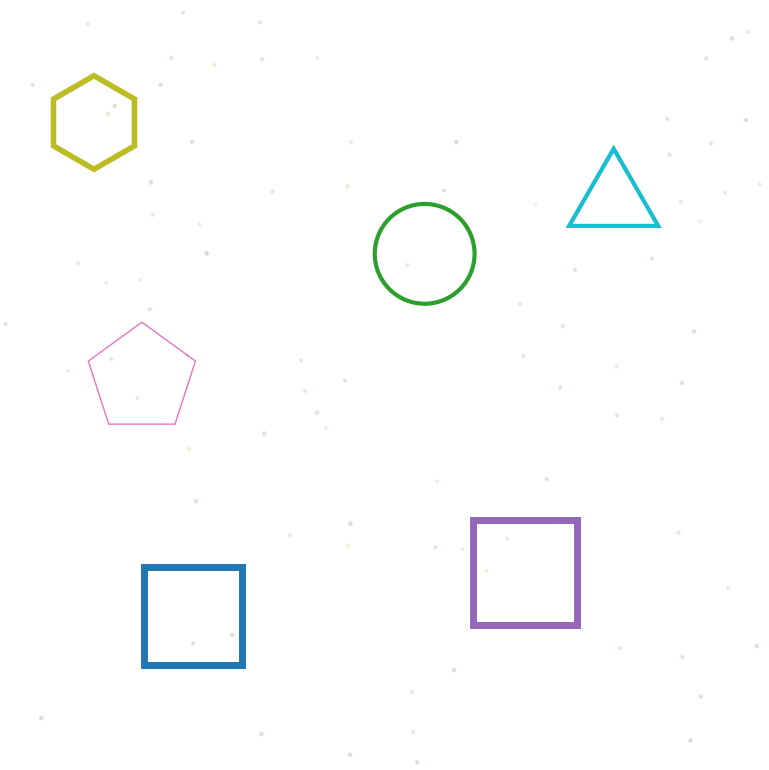[{"shape": "square", "thickness": 2.5, "radius": 0.32, "center": [0.251, 0.2]}, {"shape": "circle", "thickness": 1.5, "radius": 0.32, "center": [0.552, 0.67]}, {"shape": "square", "thickness": 2.5, "radius": 0.34, "center": [0.682, 0.256]}, {"shape": "pentagon", "thickness": 0.5, "radius": 0.37, "center": [0.184, 0.508]}, {"shape": "hexagon", "thickness": 2, "radius": 0.3, "center": [0.122, 0.841]}, {"shape": "triangle", "thickness": 1.5, "radius": 0.33, "center": [0.797, 0.74]}]